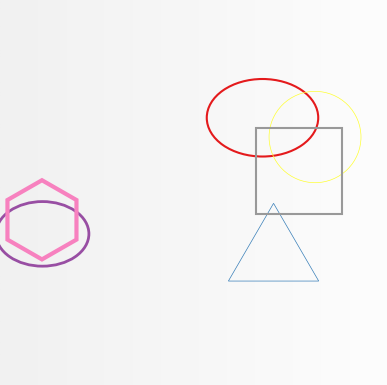[{"shape": "oval", "thickness": 1.5, "radius": 0.72, "center": [0.677, 0.694]}, {"shape": "triangle", "thickness": 0.5, "radius": 0.67, "center": [0.706, 0.337]}, {"shape": "oval", "thickness": 2, "radius": 0.6, "center": [0.11, 0.393]}, {"shape": "circle", "thickness": 0.5, "radius": 0.59, "center": [0.813, 0.644]}, {"shape": "hexagon", "thickness": 3, "radius": 0.51, "center": [0.108, 0.429]}, {"shape": "square", "thickness": 1.5, "radius": 0.56, "center": [0.771, 0.555]}]